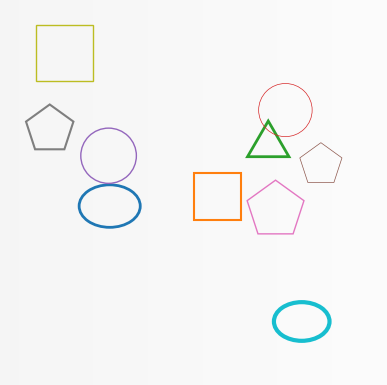[{"shape": "oval", "thickness": 2, "radius": 0.39, "center": [0.283, 0.465]}, {"shape": "square", "thickness": 1.5, "radius": 0.3, "center": [0.561, 0.49]}, {"shape": "triangle", "thickness": 2, "radius": 0.31, "center": [0.692, 0.624]}, {"shape": "circle", "thickness": 0.5, "radius": 0.35, "center": [0.737, 0.714]}, {"shape": "circle", "thickness": 1, "radius": 0.36, "center": [0.28, 0.595]}, {"shape": "pentagon", "thickness": 0.5, "radius": 0.29, "center": [0.828, 0.572]}, {"shape": "pentagon", "thickness": 1, "radius": 0.39, "center": [0.711, 0.455]}, {"shape": "pentagon", "thickness": 1.5, "radius": 0.32, "center": [0.128, 0.664]}, {"shape": "square", "thickness": 1, "radius": 0.37, "center": [0.167, 0.862]}, {"shape": "oval", "thickness": 3, "radius": 0.36, "center": [0.779, 0.165]}]